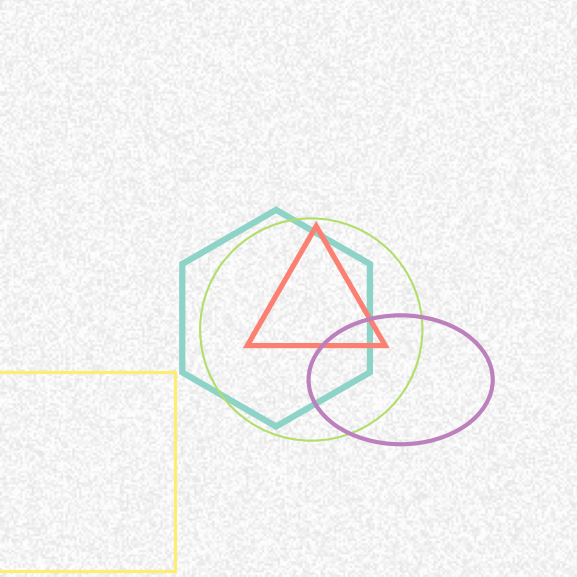[{"shape": "hexagon", "thickness": 3, "radius": 0.94, "center": [0.478, 0.448]}, {"shape": "triangle", "thickness": 2.5, "radius": 0.69, "center": [0.548, 0.47]}, {"shape": "circle", "thickness": 1, "radius": 0.96, "center": [0.539, 0.429]}, {"shape": "oval", "thickness": 2, "radius": 0.8, "center": [0.694, 0.341]}, {"shape": "square", "thickness": 1.5, "radius": 0.86, "center": [0.13, 0.182]}]